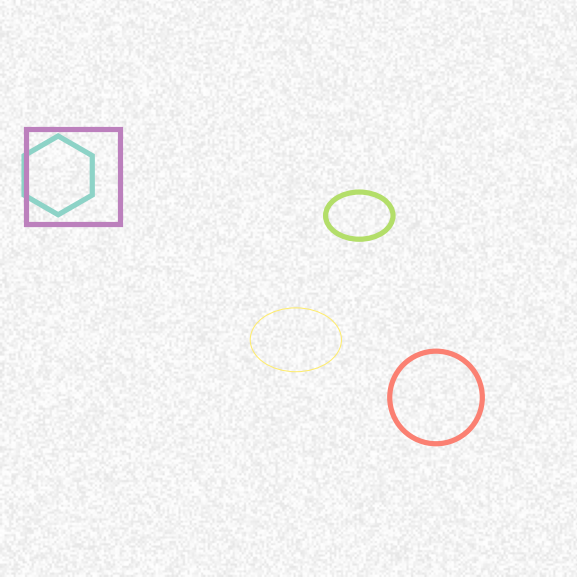[{"shape": "hexagon", "thickness": 2.5, "radius": 0.34, "center": [0.101, 0.695]}, {"shape": "circle", "thickness": 2.5, "radius": 0.4, "center": [0.755, 0.311]}, {"shape": "oval", "thickness": 2.5, "radius": 0.29, "center": [0.622, 0.626]}, {"shape": "square", "thickness": 2.5, "radius": 0.41, "center": [0.126, 0.694]}, {"shape": "oval", "thickness": 0.5, "radius": 0.39, "center": [0.512, 0.411]}]